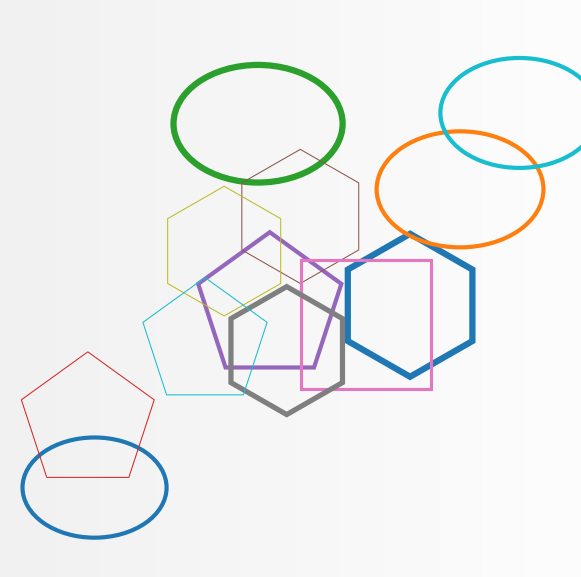[{"shape": "hexagon", "thickness": 3, "radius": 0.62, "center": [0.706, 0.47]}, {"shape": "oval", "thickness": 2, "radius": 0.62, "center": [0.163, 0.155]}, {"shape": "oval", "thickness": 2, "radius": 0.72, "center": [0.791, 0.671]}, {"shape": "oval", "thickness": 3, "radius": 0.73, "center": [0.444, 0.785]}, {"shape": "pentagon", "thickness": 0.5, "radius": 0.6, "center": [0.151, 0.27]}, {"shape": "pentagon", "thickness": 2, "radius": 0.65, "center": [0.464, 0.468]}, {"shape": "hexagon", "thickness": 0.5, "radius": 0.58, "center": [0.517, 0.624]}, {"shape": "square", "thickness": 1.5, "radius": 0.56, "center": [0.63, 0.437]}, {"shape": "hexagon", "thickness": 2.5, "radius": 0.55, "center": [0.493, 0.392]}, {"shape": "hexagon", "thickness": 0.5, "radius": 0.56, "center": [0.386, 0.564]}, {"shape": "pentagon", "thickness": 0.5, "radius": 0.56, "center": [0.353, 0.406]}, {"shape": "oval", "thickness": 2, "radius": 0.68, "center": [0.894, 0.804]}]